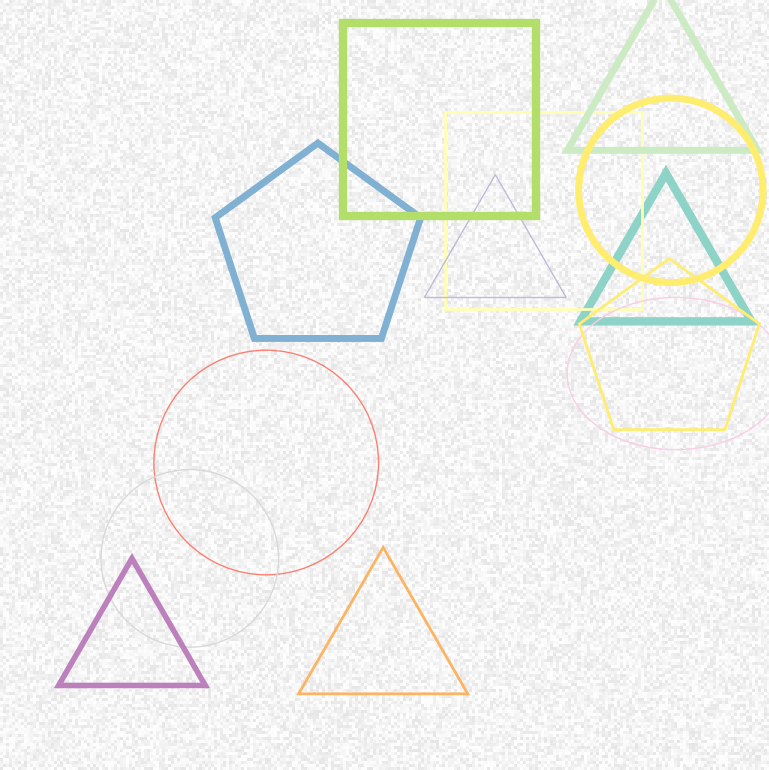[{"shape": "triangle", "thickness": 3, "radius": 0.64, "center": [0.865, 0.647]}, {"shape": "square", "thickness": 1, "radius": 0.64, "center": [0.705, 0.726]}, {"shape": "triangle", "thickness": 0.5, "radius": 0.53, "center": [0.643, 0.667]}, {"shape": "circle", "thickness": 0.5, "radius": 0.73, "center": [0.346, 0.399]}, {"shape": "pentagon", "thickness": 2.5, "radius": 0.7, "center": [0.413, 0.674]}, {"shape": "triangle", "thickness": 1, "radius": 0.63, "center": [0.498, 0.162]}, {"shape": "square", "thickness": 3, "radius": 0.63, "center": [0.571, 0.845]}, {"shape": "oval", "thickness": 0.5, "radius": 0.71, "center": [0.878, 0.515]}, {"shape": "circle", "thickness": 0.5, "radius": 0.58, "center": [0.246, 0.275]}, {"shape": "triangle", "thickness": 2, "radius": 0.55, "center": [0.171, 0.165]}, {"shape": "triangle", "thickness": 2.5, "radius": 0.71, "center": [0.86, 0.876]}, {"shape": "pentagon", "thickness": 1, "radius": 0.61, "center": [0.869, 0.541]}, {"shape": "circle", "thickness": 2.5, "radius": 0.6, "center": [0.871, 0.753]}]